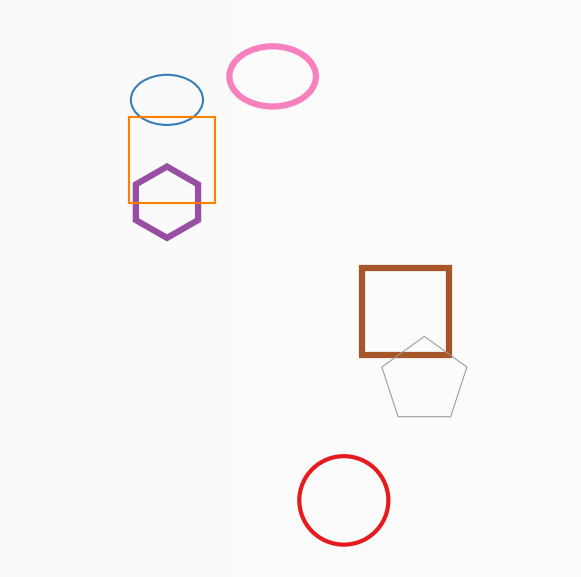[{"shape": "circle", "thickness": 2, "radius": 0.38, "center": [0.592, 0.133]}, {"shape": "oval", "thickness": 1, "radius": 0.31, "center": [0.287, 0.826]}, {"shape": "hexagon", "thickness": 3, "radius": 0.31, "center": [0.287, 0.649]}, {"shape": "square", "thickness": 1, "radius": 0.37, "center": [0.295, 0.722]}, {"shape": "square", "thickness": 3, "radius": 0.38, "center": [0.698, 0.46]}, {"shape": "oval", "thickness": 3, "radius": 0.37, "center": [0.469, 0.867]}, {"shape": "pentagon", "thickness": 0.5, "radius": 0.38, "center": [0.73, 0.34]}]